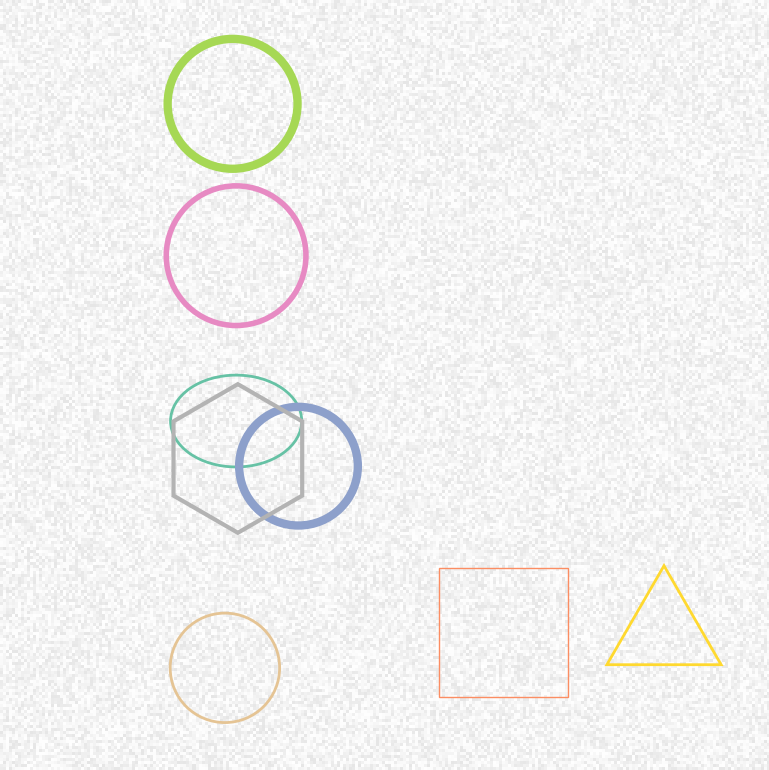[{"shape": "oval", "thickness": 1, "radius": 0.43, "center": [0.307, 0.453]}, {"shape": "square", "thickness": 0.5, "radius": 0.42, "center": [0.654, 0.179]}, {"shape": "circle", "thickness": 3, "radius": 0.39, "center": [0.388, 0.395]}, {"shape": "circle", "thickness": 2, "radius": 0.45, "center": [0.307, 0.668]}, {"shape": "circle", "thickness": 3, "radius": 0.42, "center": [0.302, 0.865]}, {"shape": "triangle", "thickness": 1, "radius": 0.43, "center": [0.862, 0.18]}, {"shape": "circle", "thickness": 1, "radius": 0.36, "center": [0.292, 0.133]}, {"shape": "hexagon", "thickness": 1.5, "radius": 0.48, "center": [0.309, 0.405]}]